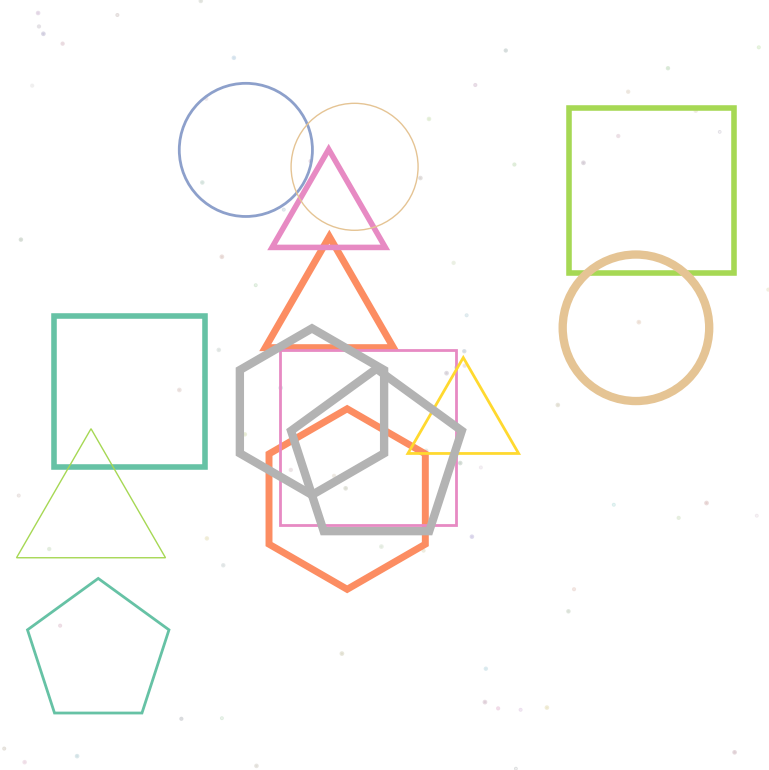[{"shape": "square", "thickness": 2, "radius": 0.49, "center": [0.169, 0.492]}, {"shape": "pentagon", "thickness": 1, "radius": 0.48, "center": [0.128, 0.152]}, {"shape": "hexagon", "thickness": 2.5, "radius": 0.59, "center": [0.451, 0.352]}, {"shape": "triangle", "thickness": 2.5, "radius": 0.48, "center": [0.428, 0.597]}, {"shape": "circle", "thickness": 1, "radius": 0.43, "center": [0.319, 0.805]}, {"shape": "square", "thickness": 1, "radius": 0.57, "center": [0.478, 0.432]}, {"shape": "triangle", "thickness": 2, "radius": 0.42, "center": [0.427, 0.721]}, {"shape": "square", "thickness": 2, "radius": 0.54, "center": [0.846, 0.753]}, {"shape": "triangle", "thickness": 0.5, "radius": 0.56, "center": [0.118, 0.332]}, {"shape": "triangle", "thickness": 1, "radius": 0.41, "center": [0.602, 0.453]}, {"shape": "circle", "thickness": 0.5, "radius": 0.41, "center": [0.461, 0.783]}, {"shape": "circle", "thickness": 3, "radius": 0.48, "center": [0.826, 0.574]}, {"shape": "pentagon", "thickness": 3, "radius": 0.58, "center": [0.489, 0.405]}, {"shape": "hexagon", "thickness": 3, "radius": 0.54, "center": [0.405, 0.465]}]